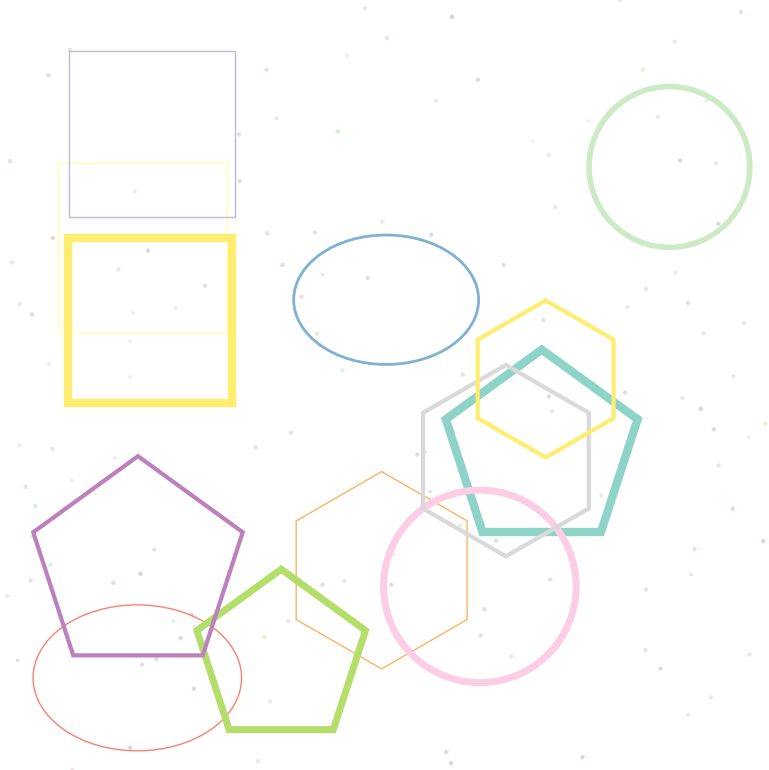[{"shape": "pentagon", "thickness": 3, "radius": 0.65, "center": [0.704, 0.415]}, {"shape": "square", "thickness": 0.5, "radius": 0.55, "center": [0.185, 0.678]}, {"shape": "square", "thickness": 0.5, "radius": 0.54, "center": [0.198, 0.826]}, {"shape": "oval", "thickness": 0.5, "radius": 0.68, "center": [0.178, 0.12]}, {"shape": "oval", "thickness": 1, "radius": 0.6, "center": [0.501, 0.611]}, {"shape": "hexagon", "thickness": 0.5, "radius": 0.64, "center": [0.496, 0.259]}, {"shape": "pentagon", "thickness": 2.5, "radius": 0.58, "center": [0.365, 0.146]}, {"shape": "circle", "thickness": 2.5, "radius": 0.63, "center": [0.623, 0.238]}, {"shape": "hexagon", "thickness": 1.5, "radius": 0.62, "center": [0.657, 0.402]}, {"shape": "pentagon", "thickness": 1.5, "radius": 0.72, "center": [0.179, 0.265]}, {"shape": "circle", "thickness": 2, "radius": 0.52, "center": [0.869, 0.783]}, {"shape": "square", "thickness": 3, "radius": 0.53, "center": [0.195, 0.584]}, {"shape": "hexagon", "thickness": 1.5, "radius": 0.51, "center": [0.709, 0.508]}]